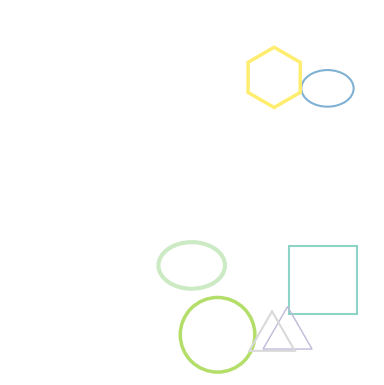[{"shape": "square", "thickness": 1.5, "radius": 0.44, "center": [0.84, 0.274]}, {"shape": "triangle", "thickness": 1, "radius": 0.37, "center": [0.747, 0.13]}, {"shape": "oval", "thickness": 1.5, "radius": 0.34, "center": [0.851, 0.77]}, {"shape": "circle", "thickness": 2.5, "radius": 0.48, "center": [0.565, 0.13]}, {"shape": "triangle", "thickness": 1.5, "radius": 0.34, "center": [0.707, 0.123]}, {"shape": "oval", "thickness": 3, "radius": 0.43, "center": [0.498, 0.311]}, {"shape": "hexagon", "thickness": 2.5, "radius": 0.39, "center": [0.712, 0.799]}]